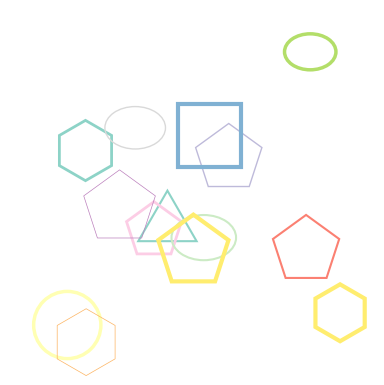[{"shape": "hexagon", "thickness": 2, "radius": 0.39, "center": [0.222, 0.609]}, {"shape": "triangle", "thickness": 1.5, "radius": 0.44, "center": [0.435, 0.417]}, {"shape": "circle", "thickness": 2.5, "radius": 0.44, "center": [0.175, 0.156]}, {"shape": "pentagon", "thickness": 1, "radius": 0.45, "center": [0.594, 0.589]}, {"shape": "pentagon", "thickness": 1.5, "radius": 0.45, "center": [0.795, 0.351]}, {"shape": "square", "thickness": 3, "radius": 0.41, "center": [0.544, 0.649]}, {"shape": "hexagon", "thickness": 0.5, "radius": 0.43, "center": [0.224, 0.111]}, {"shape": "oval", "thickness": 2.5, "radius": 0.33, "center": [0.806, 0.865]}, {"shape": "pentagon", "thickness": 2, "radius": 0.38, "center": [0.4, 0.401]}, {"shape": "oval", "thickness": 1, "radius": 0.39, "center": [0.351, 0.668]}, {"shape": "pentagon", "thickness": 0.5, "radius": 0.49, "center": [0.311, 0.461]}, {"shape": "oval", "thickness": 1.5, "radius": 0.42, "center": [0.529, 0.383]}, {"shape": "pentagon", "thickness": 3, "radius": 0.48, "center": [0.502, 0.347]}, {"shape": "hexagon", "thickness": 3, "radius": 0.37, "center": [0.883, 0.188]}]